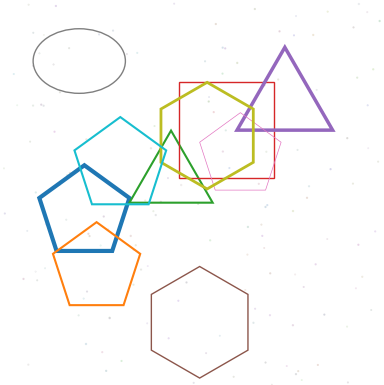[{"shape": "pentagon", "thickness": 3, "radius": 0.62, "center": [0.219, 0.448]}, {"shape": "pentagon", "thickness": 1.5, "radius": 0.6, "center": [0.251, 0.304]}, {"shape": "triangle", "thickness": 1.5, "radius": 0.62, "center": [0.444, 0.536]}, {"shape": "square", "thickness": 1, "radius": 0.62, "center": [0.588, 0.662]}, {"shape": "triangle", "thickness": 2.5, "radius": 0.72, "center": [0.74, 0.734]}, {"shape": "hexagon", "thickness": 1, "radius": 0.72, "center": [0.519, 0.163]}, {"shape": "pentagon", "thickness": 0.5, "radius": 0.56, "center": [0.624, 0.596]}, {"shape": "oval", "thickness": 1, "radius": 0.6, "center": [0.206, 0.841]}, {"shape": "hexagon", "thickness": 2, "radius": 0.69, "center": [0.538, 0.648]}, {"shape": "pentagon", "thickness": 1.5, "radius": 0.63, "center": [0.312, 0.571]}]